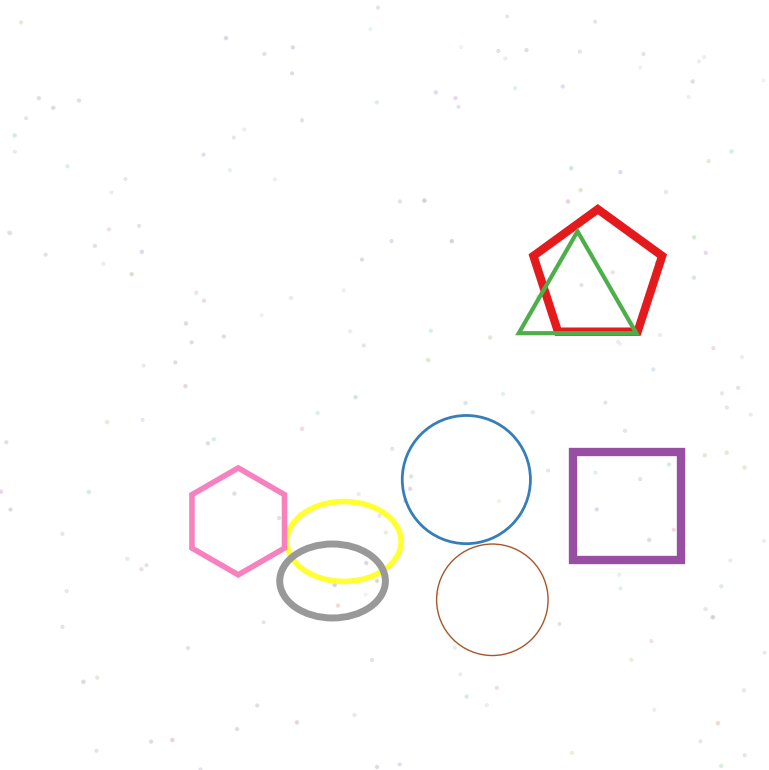[{"shape": "pentagon", "thickness": 3, "radius": 0.44, "center": [0.776, 0.64]}, {"shape": "circle", "thickness": 1, "radius": 0.42, "center": [0.606, 0.377]}, {"shape": "triangle", "thickness": 1.5, "radius": 0.44, "center": [0.75, 0.611]}, {"shape": "square", "thickness": 3, "radius": 0.35, "center": [0.815, 0.343]}, {"shape": "oval", "thickness": 2, "radius": 0.37, "center": [0.447, 0.297]}, {"shape": "circle", "thickness": 0.5, "radius": 0.36, "center": [0.639, 0.221]}, {"shape": "hexagon", "thickness": 2, "radius": 0.35, "center": [0.309, 0.323]}, {"shape": "oval", "thickness": 2.5, "radius": 0.34, "center": [0.432, 0.245]}]